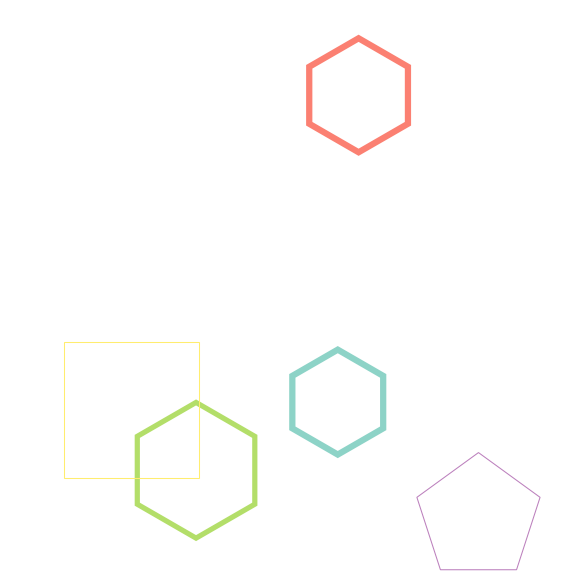[{"shape": "hexagon", "thickness": 3, "radius": 0.45, "center": [0.585, 0.303]}, {"shape": "hexagon", "thickness": 3, "radius": 0.49, "center": [0.621, 0.834]}, {"shape": "hexagon", "thickness": 2.5, "radius": 0.59, "center": [0.339, 0.185]}, {"shape": "pentagon", "thickness": 0.5, "radius": 0.56, "center": [0.829, 0.103]}, {"shape": "square", "thickness": 0.5, "radius": 0.59, "center": [0.227, 0.289]}]